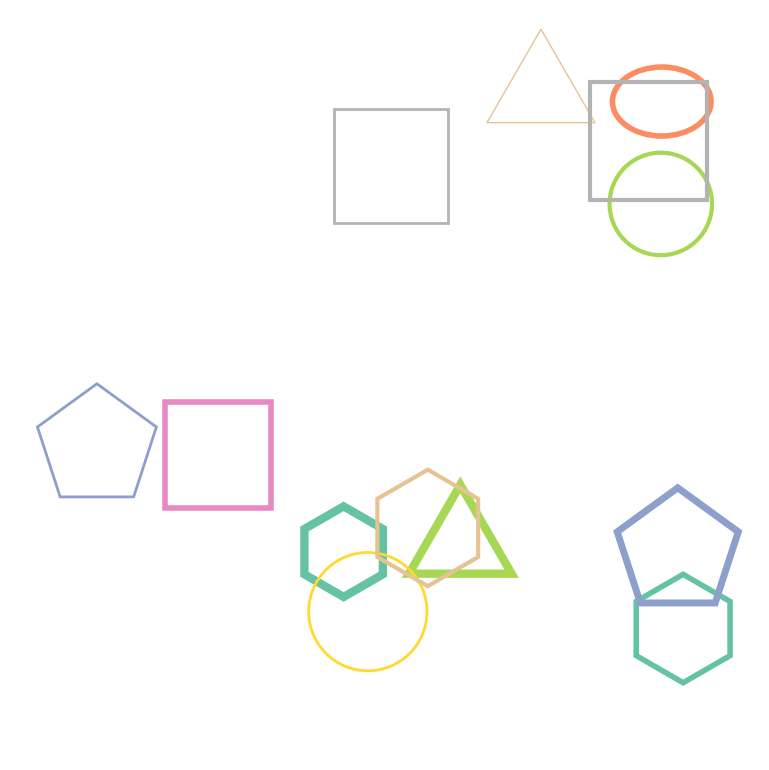[{"shape": "hexagon", "thickness": 3, "radius": 0.29, "center": [0.446, 0.284]}, {"shape": "hexagon", "thickness": 2, "radius": 0.35, "center": [0.887, 0.184]}, {"shape": "oval", "thickness": 2, "radius": 0.32, "center": [0.859, 0.868]}, {"shape": "pentagon", "thickness": 1, "radius": 0.41, "center": [0.126, 0.42]}, {"shape": "pentagon", "thickness": 2.5, "radius": 0.41, "center": [0.88, 0.284]}, {"shape": "square", "thickness": 2, "radius": 0.34, "center": [0.283, 0.409]}, {"shape": "triangle", "thickness": 3, "radius": 0.38, "center": [0.598, 0.293]}, {"shape": "circle", "thickness": 1.5, "radius": 0.33, "center": [0.858, 0.735]}, {"shape": "circle", "thickness": 1, "radius": 0.38, "center": [0.478, 0.206]}, {"shape": "triangle", "thickness": 0.5, "radius": 0.4, "center": [0.703, 0.881]}, {"shape": "hexagon", "thickness": 1.5, "radius": 0.38, "center": [0.556, 0.314]}, {"shape": "square", "thickness": 1.5, "radius": 0.38, "center": [0.842, 0.817]}, {"shape": "square", "thickness": 1, "radius": 0.37, "center": [0.508, 0.784]}]